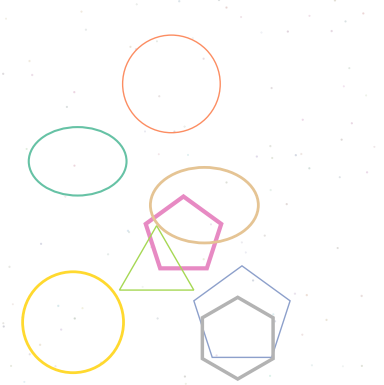[{"shape": "oval", "thickness": 1.5, "radius": 0.63, "center": [0.202, 0.581]}, {"shape": "circle", "thickness": 1, "radius": 0.63, "center": [0.445, 0.782]}, {"shape": "pentagon", "thickness": 1, "radius": 0.66, "center": [0.628, 0.178]}, {"shape": "pentagon", "thickness": 3, "radius": 0.52, "center": [0.477, 0.386]}, {"shape": "triangle", "thickness": 1, "radius": 0.56, "center": [0.407, 0.302]}, {"shape": "circle", "thickness": 2, "radius": 0.66, "center": [0.19, 0.163]}, {"shape": "oval", "thickness": 2, "radius": 0.7, "center": [0.531, 0.467]}, {"shape": "hexagon", "thickness": 2.5, "radius": 0.53, "center": [0.617, 0.122]}]